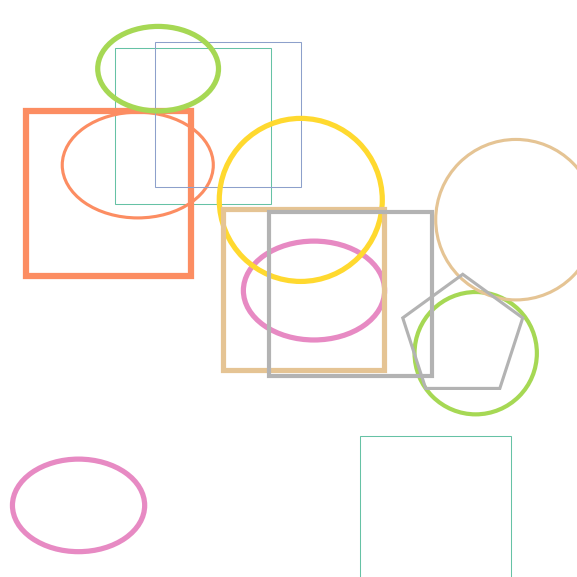[{"shape": "square", "thickness": 0.5, "radius": 0.65, "center": [0.754, 0.115]}, {"shape": "square", "thickness": 0.5, "radius": 0.67, "center": [0.334, 0.781]}, {"shape": "square", "thickness": 3, "radius": 0.71, "center": [0.187, 0.664]}, {"shape": "oval", "thickness": 1.5, "radius": 0.65, "center": [0.239, 0.713]}, {"shape": "square", "thickness": 0.5, "radius": 0.63, "center": [0.395, 0.801]}, {"shape": "oval", "thickness": 2.5, "radius": 0.61, "center": [0.544, 0.496]}, {"shape": "oval", "thickness": 2.5, "radius": 0.57, "center": [0.136, 0.124]}, {"shape": "oval", "thickness": 2.5, "radius": 0.52, "center": [0.274, 0.88]}, {"shape": "circle", "thickness": 2, "radius": 0.53, "center": [0.824, 0.388]}, {"shape": "circle", "thickness": 2.5, "radius": 0.71, "center": [0.521, 0.653]}, {"shape": "square", "thickness": 2.5, "radius": 0.7, "center": [0.526, 0.498]}, {"shape": "circle", "thickness": 1.5, "radius": 0.69, "center": [0.893, 0.619]}, {"shape": "pentagon", "thickness": 1.5, "radius": 0.55, "center": [0.801, 0.415]}, {"shape": "square", "thickness": 2, "radius": 0.71, "center": [0.607, 0.49]}]